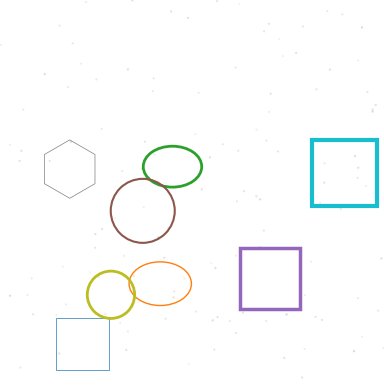[{"shape": "square", "thickness": 0.5, "radius": 0.34, "center": [0.214, 0.106]}, {"shape": "oval", "thickness": 1, "radius": 0.4, "center": [0.416, 0.263]}, {"shape": "oval", "thickness": 2, "radius": 0.38, "center": [0.448, 0.567]}, {"shape": "square", "thickness": 2.5, "radius": 0.39, "center": [0.702, 0.277]}, {"shape": "circle", "thickness": 1.5, "radius": 0.42, "center": [0.371, 0.452]}, {"shape": "hexagon", "thickness": 0.5, "radius": 0.38, "center": [0.181, 0.561]}, {"shape": "circle", "thickness": 2, "radius": 0.31, "center": [0.288, 0.234]}, {"shape": "square", "thickness": 3, "radius": 0.42, "center": [0.894, 0.55]}]